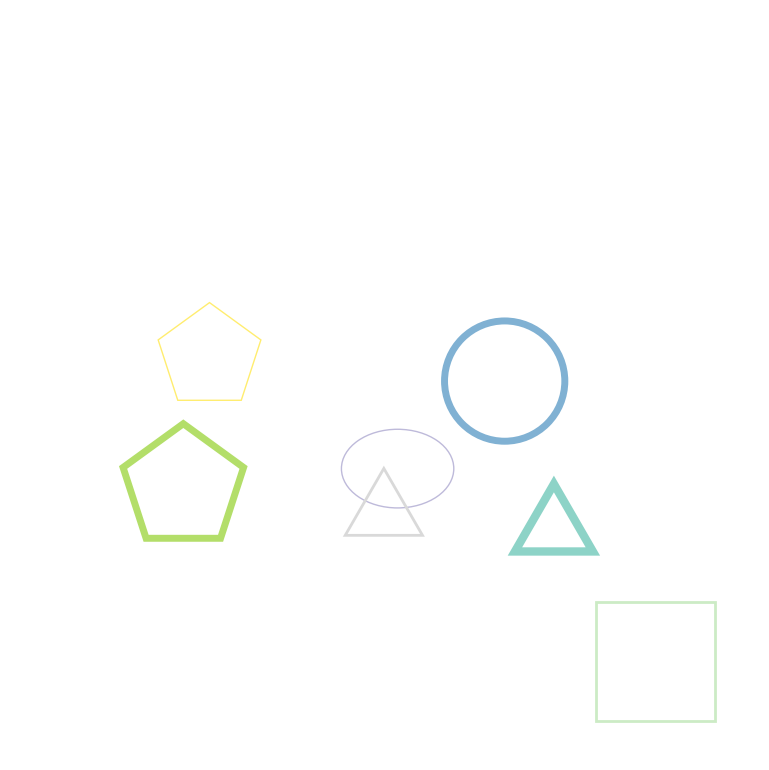[{"shape": "triangle", "thickness": 3, "radius": 0.29, "center": [0.719, 0.313]}, {"shape": "oval", "thickness": 0.5, "radius": 0.36, "center": [0.516, 0.391]}, {"shape": "circle", "thickness": 2.5, "radius": 0.39, "center": [0.655, 0.505]}, {"shape": "pentagon", "thickness": 2.5, "radius": 0.41, "center": [0.238, 0.367]}, {"shape": "triangle", "thickness": 1, "radius": 0.29, "center": [0.499, 0.334]}, {"shape": "square", "thickness": 1, "radius": 0.39, "center": [0.851, 0.14]}, {"shape": "pentagon", "thickness": 0.5, "radius": 0.35, "center": [0.272, 0.537]}]